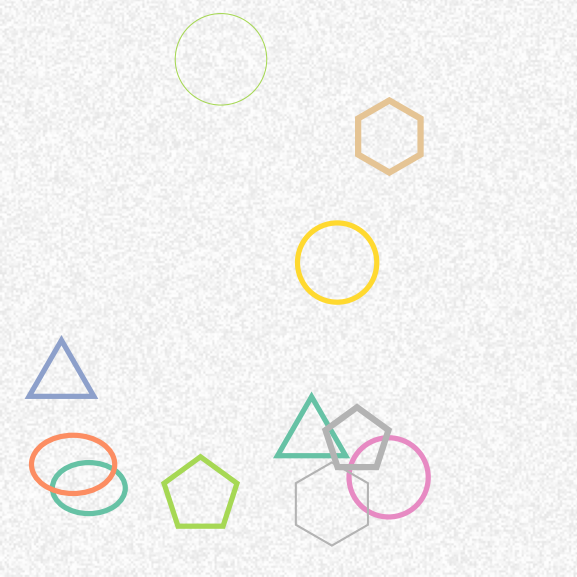[{"shape": "oval", "thickness": 2.5, "radius": 0.32, "center": [0.154, 0.154]}, {"shape": "triangle", "thickness": 2.5, "radius": 0.34, "center": [0.54, 0.244]}, {"shape": "oval", "thickness": 2.5, "radius": 0.36, "center": [0.127, 0.195]}, {"shape": "triangle", "thickness": 2.5, "radius": 0.32, "center": [0.106, 0.345]}, {"shape": "circle", "thickness": 2.5, "radius": 0.34, "center": [0.673, 0.173]}, {"shape": "pentagon", "thickness": 2.5, "radius": 0.33, "center": [0.347, 0.142]}, {"shape": "circle", "thickness": 0.5, "radius": 0.4, "center": [0.383, 0.896]}, {"shape": "circle", "thickness": 2.5, "radius": 0.34, "center": [0.584, 0.544]}, {"shape": "hexagon", "thickness": 3, "radius": 0.31, "center": [0.674, 0.763]}, {"shape": "pentagon", "thickness": 3, "radius": 0.29, "center": [0.618, 0.237]}, {"shape": "hexagon", "thickness": 1, "radius": 0.36, "center": [0.575, 0.126]}]